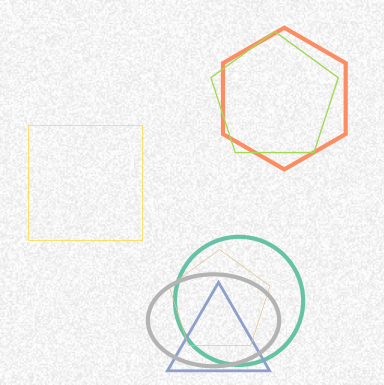[{"shape": "circle", "thickness": 3, "radius": 0.83, "center": [0.621, 0.219]}, {"shape": "hexagon", "thickness": 3, "radius": 0.92, "center": [0.739, 0.744]}, {"shape": "triangle", "thickness": 2, "radius": 0.77, "center": [0.568, 0.113]}, {"shape": "pentagon", "thickness": 1, "radius": 0.87, "center": [0.713, 0.744]}, {"shape": "square", "thickness": 0.5, "radius": 0.74, "center": [0.221, 0.526]}, {"shape": "pentagon", "thickness": 0.5, "radius": 0.69, "center": [0.57, 0.214]}, {"shape": "oval", "thickness": 3, "radius": 0.85, "center": [0.555, 0.168]}]